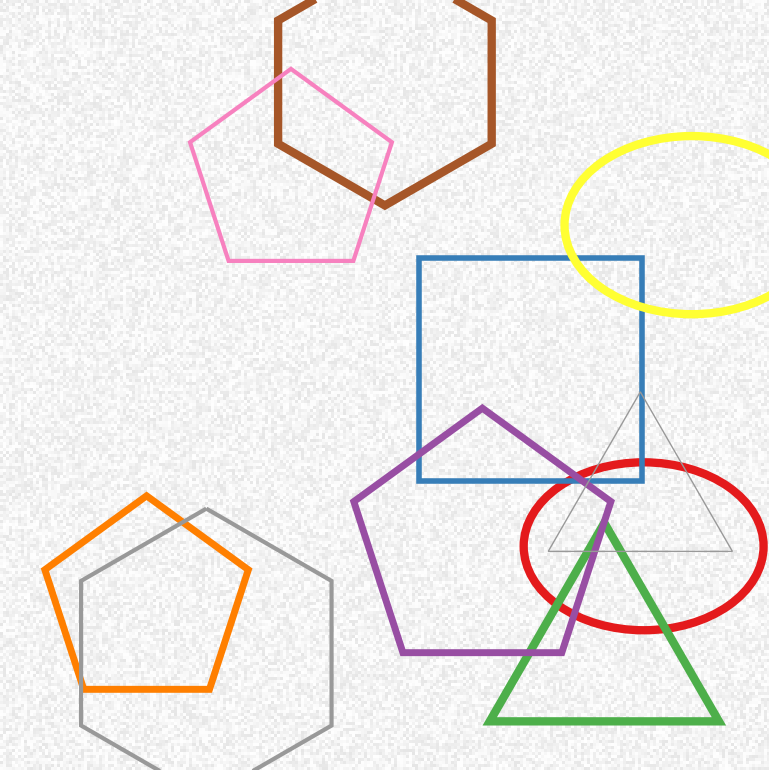[{"shape": "oval", "thickness": 3, "radius": 0.78, "center": [0.836, 0.291]}, {"shape": "square", "thickness": 2, "radius": 0.72, "center": [0.689, 0.52]}, {"shape": "triangle", "thickness": 3, "radius": 0.86, "center": [0.785, 0.149]}, {"shape": "pentagon", "thickness": 2.5, "radius": 0.88, "center": [0.626, 0.294]}, {"shape": "pentagon", "thickness": 2.5, "radius": 0.69, "center": [0.19, 0.217]}, {"shape": "oval", "thickness": 3, "radius": 0.83, "center": [0.898, 0.708]}, {"shape": "hexagon", "thickness": 3, "radius": 0.8, "center": [0.5, 0.893]}, {"shape": "pentagon", "thickness": 1.5, "radius": 0.69, "center": [0.378, 0.773]}, {"shape": "hexagon", "thickness": 1.5, "radius": 0.94, "center": [0.268, 0.152]}, {"shape": "triangle", "thickness": 0.5, "radius": 0.69, "center": [0.832, 0.353]}]